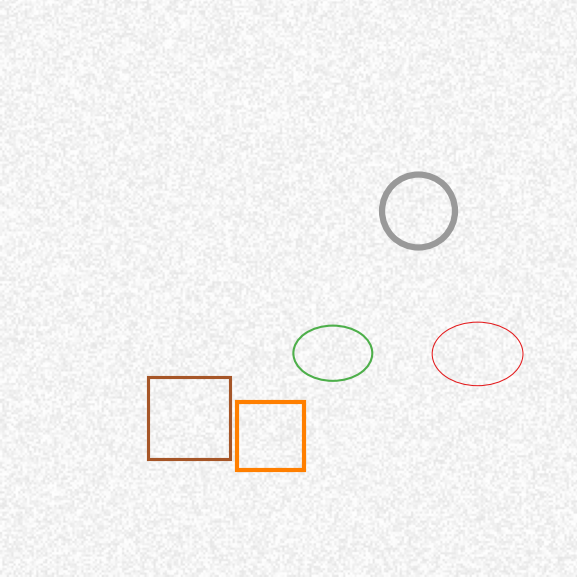[{"shape": "oval", "thickness": 0.5, "radius": 0.39, "center": [0.827, 0.386]}, {"shape": "oval", "thickness": 1, "radius": 0.34, "center": [0.576, 0.387]}, {"shape": "square", "thickness": 2, "radius": 0.29, "center": [0.468, 0.244]}, {"shape": "square", "thickness": 1.5, "radius": 0.35, "center": [0.328, 0.275]}, {"shape": "circle", "thickness": 3, "radius": 0.32, "center": [0.725, 0.634]}]